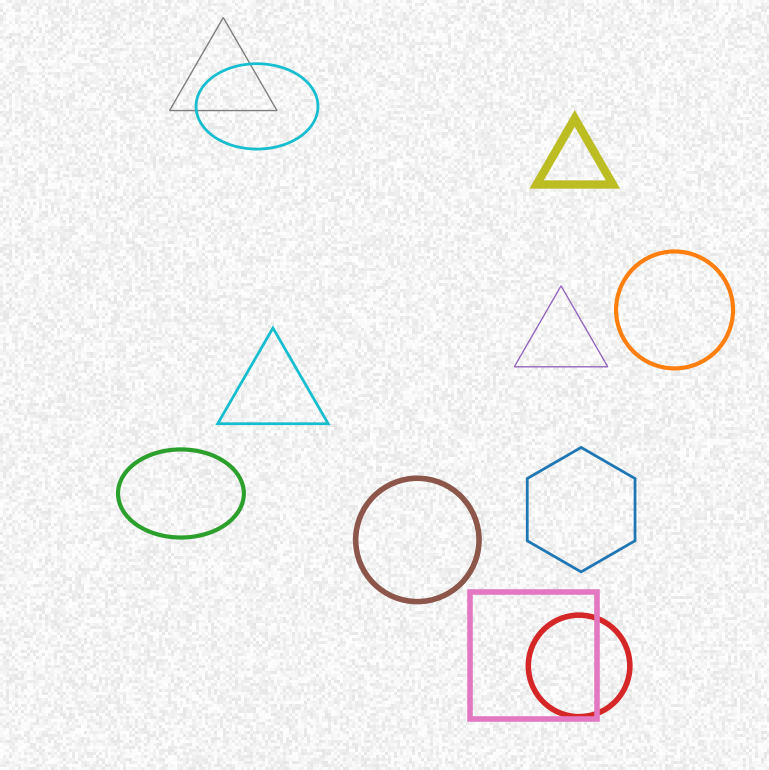[{"shape": "hexagon", "thickness": 1, "radius": 0.4, "center": [0.755, 0.338]}, {"shape": "circle", "thickness": 1.5, "radius": 0.38, "center": [0.876, 0.597]}, {"shape": "oval", "thickness": 1.5, "radius": 0.41, "center": [0.235, 0.359]}, {"shape": "circle", "thickness": 2, "radius": 0.33, "center": [0.752, 0.135]}, {"shape": "triangle", "thickness": 0.5, "radius": 0.35, "center": [0.729, 0.559]}, {"shape": "circle", "thickness": 2, "radius": 0.4, "center": [0.542, 0.299]}, {"shape": "square", "thickness": 2, "radius": 0.41, "center": [0.693, 0.149]}, {"shape": "triangle", "thickness": 0.5, "radius": 0.4, "center": [0.29, 0.897]}, {"shape": "triangle", "thickness": 3, "radius": 0.29, "center": [0.746, 0.789]}, {"shape": "triangle", "thickness": 1, "radius": 0.41, "center": [0.354, 0.491]}, {"shape": "oval", "thickness": 1, "radius": 0.4, "center": [0.334, 0.862]}]